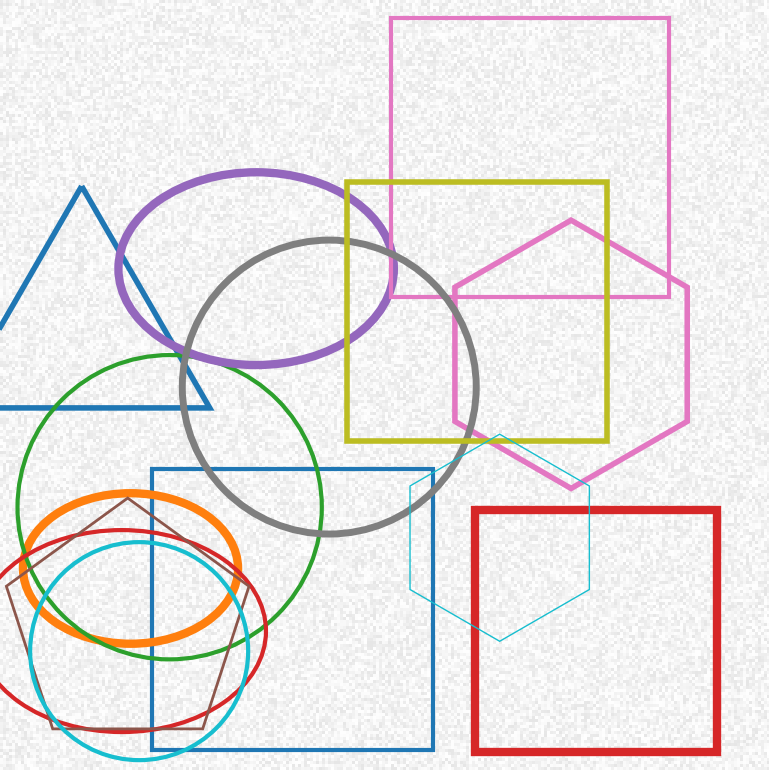[{"shape": "square", "thickness": 1.5, "radius": 0.91, "center": [0.38, 0.209]}, {"shape": "triangle", "thickness": 2, "radius": 0.96, "center": [0.106, 0.566]}, {"shape": "oval", "thickness": 3, "radius": 0.7, "center": [0.17, 0.262]}, {"shape": "circle", "thickness": 1.5, "radius": 0.99, "center": [0.22, 0.341]}, {"shape": "square", "thickness": 3, "radius": 0.79, "center": [0.774, 0.18]}, {"shape": "oval", "thickness": 1.5, "radius": 0.94, "center": [0.158, 0.18]}, {"shape": "oval", "thickness": 3, "radius": 0.89, "center": [0.333, 0.651]}, {"shape": "pentagon", "thickness": 1, "radius": 0.83, "center": [0.166, 0.187]}, {"shape": "square", "thickness": 1.5, "radius": 0.9, "center": [0.688, 0.795]}, {"shape": "hexagon", "thickness": 2, "radius": 0.87, "center": [0.742, 0.54]}, {"shape": "circle", "thickness": 2.5, "radius": 0.95, "center": [0.428, 0.497]}, {"shape": "square", "thickness": 2, "radius": 0.84, "center": [0.619, 0.596]}, {"shape": "hexagon", "thickness": 0.5, "radius": 0.67, "center": [0.649, 0.302]}, {"shape": "circle", "thickness": 1.5, "radius": 0.71, "center": [0.181, 0.154]}]